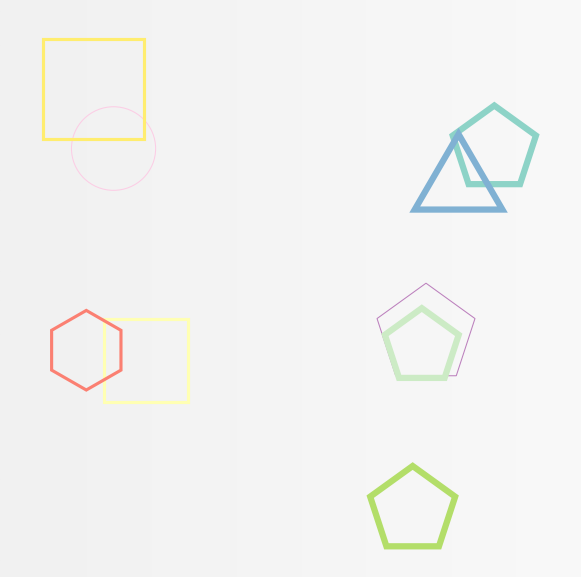[{"shape": "pentagon", "thickness": 3, "radius": 0.38, "center": [0.85, 0.741]}, {"shape": "square", "thickness": 1.5, "radius": 0.36, "center": [0.251, 0.375]}, {"shape": "hexagon", "thickness": 1.5, "radius": 0.34, "center": [0.148, 0.393]}, {"shape": "triangle", "thickness": 3, "radius": 0.44, "center": [0.789, 0.68]}, {"shape": "pentagon", "thickness": 3, "radius": 0.38, "center": [0.71, 0.115]}, {"shape": "circle", "thickness": 0.5, "radius": 0.36, "center": [0.195, 0.742]}, {"shape": "pentagon", "thickness": 0.5, "radius": 0.44, "center": [0.733, 0.42]}, {"shape": "pentagon", "thickness": 3, "radius": 0.33, "center": [0.726, 0.399]}, {"shape": "square", "thickness": 1.5, "radius": 0.43, "center": [0.161, 0.845]}]